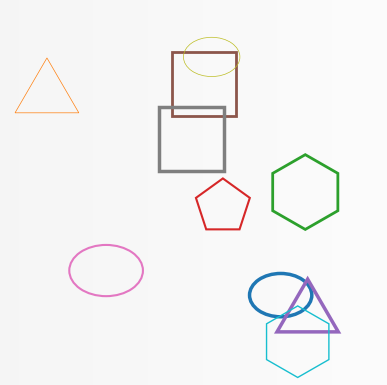[{"shape": "oval", "thickness": 2.5, "radius": 0.4, "center": [0.724, 0.233]}, {"shape": "triangle", "thickness": 0.5, "radius": 0.48, "center": [0.121, 0.754]}, {"shape": "hexagon", "thickness": 2, "radius": 0.49, "center": [0.788, 0.501]}, {"shape": "pentagon", "thickness": 1.5, "radius": 0.37, "center": [0.575, 0.463]}, {"shape": "triangle", "thickness": 2.5, "radius": 0.46, "center": [0.794, 0.184]}, {"shape": "square", "thickness": 2, "radius": 0.42, "center": [0.527, 0.782]}, {"shape": "oval", "thickness": 1.5, "radius": 0.48, "center": [0.274, 0.297]}, {"shape": "square", "thickness": 2.5, "radius": 0.42, "center": [0.493, 0.639]}, {"shape": "oval", "thickness": 0.5, "radius": 0.36, "center": [0.546, 0.852]}, {"shape": "hexagon", "thickness": 1, "radius": 0.46, "center": [0.768, 0.112]}]